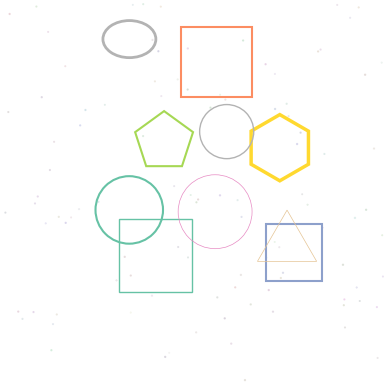[{"shape": "circle", "thickness": 1.5, "radius": 0.44, "center": [0.336, 0.455]}, {"shape": "square", "thickness": 1, "radius": 0.47, "center": [0.403, 0.337]}, {"shape": "square", "thickness": 1.5, "radius": 0.46, "center": [0.563, 0.84]}, {"shape": "square", "thickness": 1.5, "radius": 0.37, "center": [0.763, 0.344]}, {"shape": "circle", "thickness": 0.5, "radius": 0.48, "center": [0.559, 0.45]}, {"shape": "pentagon", "thickness": 1.5, "radius": 0.4, "center": [0.426, 0.632]}, {"shape": "hexagon", "thickness": 2.5, "radius": 0.43, "center": [0.727, 0.616]}, {"shape": "triangle", "thickness": 0.5, "radius": 0.44, "center": [0.746, 0.365]}, {"shape": "oval", "thickness": 2, "radius": 0.34, "center": [0.336, 0.898]}, {"shape": "circle", "thickness": 1, "radius": 0.35, "center": [0.589, 0.658]}]